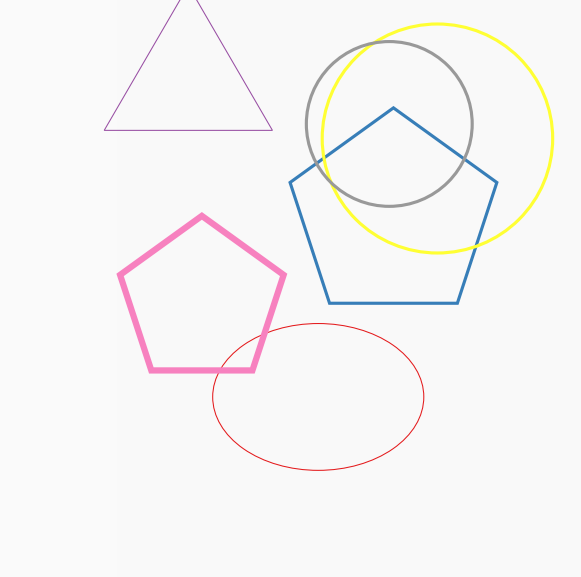[{"shape": "oval", "thickness": 0.5, "radius": 0.91, "center": [0.548, 0.312]}, {"shape": "pentagon", "thickness": 1.5, "radius": 0.94, "center": [0.677, 0.625]}, {"shape": "triangle", "thickness": 0.5, "radius": 0.84, "center": [0.324, 0.857]}, {"shape": "circle", "thickness": 1.5, "radius": 0.99, "center": [0.753, 0.759]}, {"shape": "pentagon", "thickness": 3, "radius": 0.74, "center": [0.347, 0.477]}, {"shape": "circle", "thickness": 1.5, "radius": 0.71, "center": [0.67, 0.785]}]